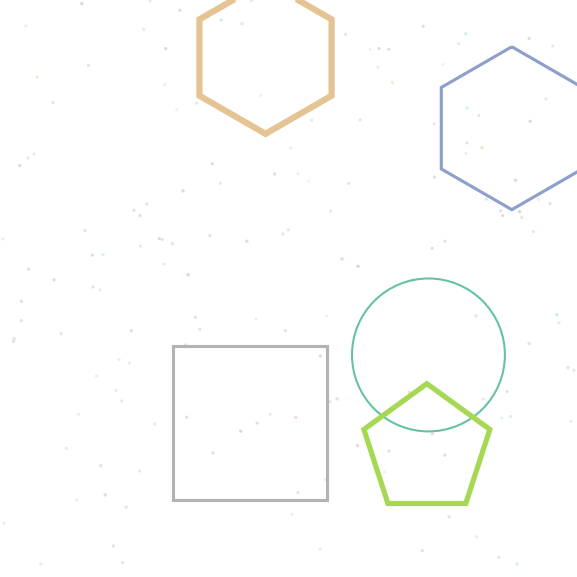[{"shape": "circle", "thickness": 1, "radius": 0.66, "center": [0.742, 0.385]}, {"shape": "hexagon", "thickness": 1.5, "radius": 0.71, "center": [0.886, 0.777]}, {"shape": "pentagon", "thickness": 2.5, "radius": 0.57, "center": [0.739, 0.22]}, {"shape": "hexagon", "thickness": 3, "radius": 0.66, "center": [0.46, 0.899]}, {"shape": "square", "thickness": 1.5, "radius": 0.67, "center": [0.433, 0.267]}]